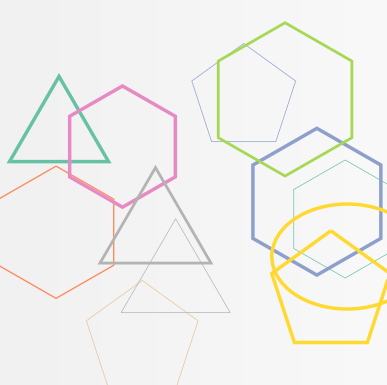[{"shape": "hexagon", "thickness": 0.5, "radius": 0.77, "center": [0.891, 0.431]}, {"shape": "triangle", "thickness": 2.5, "radius": 0.74, "center": [0.152, 0.654]}, {"shape": "hexagon", "thickness": 1, "radius": 0.86, "center": [0.145, 0.397]}, {"shape": "hexagon", "thickness": 2.5, "radius": 0.95, "center": [0.818, 0.476]}, {"shape": "pentagon", "thickness": 0.5, "radius": 0.7, "center": [0.629, 0.746]}, {"shape": "hexagon", "thickness": 2.5, "radius": 0.79, "center": [0.316, 0.619]}, {"shape": "hexagon", "thickness": 2, "radius": 1.0, "center": [0.736, 0.742]}, {"shape": "oval", "thickness": 2.5, "radius": 0.97, "center": [0.896, 0.334]}, {"shape": "pentagon", "thickness": 2.5, "radius": 0.8, "center": [0.854, 0.24]}, {"shape": "pentagon", "thickness": 0.5, "radius": 0.76, "center": [0.367, 0.12]}, {"shape": "triangle", "thickness": 0.5, "radius": 0.81, "center": [0.453, 0.269]}, {"shape": "triangle", "thickness": 2, "radius": 0.83, "center": [0.401, 0.399]}]